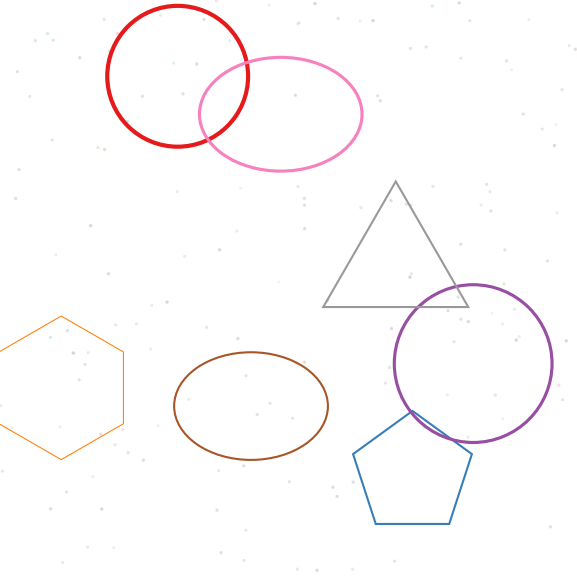[{"shape": "circle", "thickness": 2, "radius": 0.61, "center": [0.308, 0.867]}, {"shape": "pentagon", "thickness": 1, "radius": 0.54, "center": [0.714, 0.179]}, {"shape": "circle", "thickness": 1.5, "radius": 0.68, "center": [0.819, 0.37]}, {"shape": "hexagon", "thickness": 0.5, "radius": 0.62, "center": [0.106, 0.328]}, {"shape": "oval", "thickness": 1, "radius": 0.67, "center": [0.435, 0.296]}, {"shape": "oval", "thickness": 1.5, "radius": 0.7, "center": [0.486, 0.801]}, {"shape": "triangle", "thickness": 1, "radius": 0.72, "center": [0.685, 0.54]}]